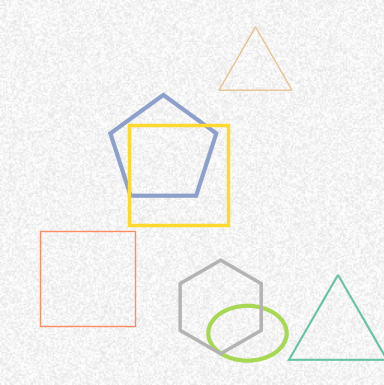[{"shape": "triangle", "thickness": 1.5, "radius": 0.74, "center": [0.878, 0.139]}, {"shape": "square", "thickness": 1, "radius": 0.62, "center": [0.227, 0.277]}, {"shape": "pentagon", "thickness": 3, "radius": 0.72, "center": [0.424, 0.609]}, {"shape": "oval", "thickness": 3, "radius": 0.51, "center": [0.643, 0.134]}, {"shape": "square", "thickness": 2.5, "radius": 0.64, "center": [0.463, 0.545]}, {"shape": "triangle", "thickness": 1, "radius": 0.55, "center": [0.664, 0.82]}, {"shape": "hexagon", "thickness": 2.5, "radius": 0.61, "center": [0.573, 0.203]}]